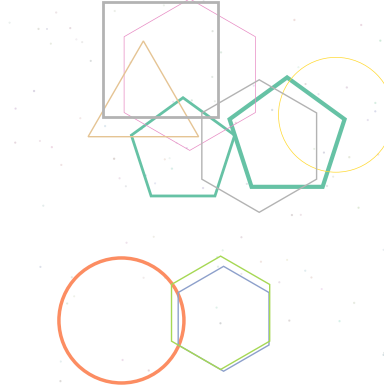[{"shape": "pentagon", "thickness": 2, "radius": 0.71, "center": [0.475, 0.605]}, {"shape": "pentagon", "thickness": 3, "radius": 0.79, "center": [0.746, 0.642]}, {"shape": "circle", "thickness": 2.5, "radius": 0.81, "center": [0.315, 0.168]}, {"shape": "hexagon", "thickness": 1, "radius": 0.68, "center": [0.581, 0.172]}, {"shape": "hexagon", "thickness": 0.5, "radius": 0.98, "center": [0.493, 0.806]}, {"shape": "hexagon", "thickness": 1, "radius": 0.74, "center": [0.573, 0.188]}, {"shape": "circle", "thickness": 0.5, "radius": 0.75, "center": [0.873, 0.702]}, {"shape": "triangle", "thickness": 1, "radius": 0.83, "center": [0.372, 0.728]}, {"shape": "hexagon", "thickness": 1, "radius": 0.86, "center": [0.673, 0.621]}, {"shape": "square", "thickness": 2, "radius": 0.74, "center": [0.416, 0.846]}]